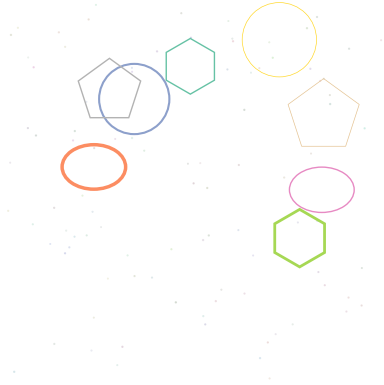[{"shape": "hexagon", "thickness": 1, "radius": 0.36, "center": [0.494, 0.828]}, {"shape": "oval", "thickness": 2.5, "radius": 0.41, "center": [0.244, 0.566]}, {"shape": "circle", "thickness": 1.5, "radius": 0.46, "center": [0.349, 0.743]}, {"shape": "oval", "thickness": 1, "radius": 0.42, "center": [0.836, 0.507]}, {"shape": "hexagon", "thickness": 2, "radius": 0.37, "center": [0.778, 0.381]}, {"shape": "circle", "thickness": 0.5, "radius": 0.48, "center": [0.726, 0.897]}, {"shape": "pentagon", "thickness": 0.5, "radius": 0.49, "center": [0.841, 0.699]}, {"shape": "pentagon", "thickness": 1, "radius": 0.43, "center": [0.284, 0.763]}]